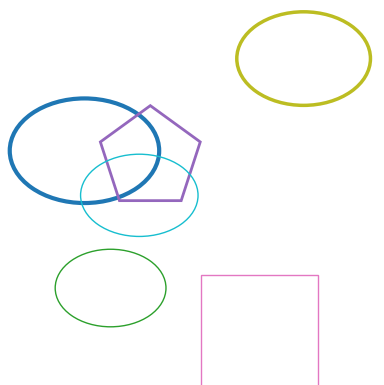[{"shape": "oval", "thickness": 3, "radius": 0.97, "center": [0.219, 0.608]}, {"shape": "oval", "thickness": 1, "radius": 0.72, "center": [0.287, 0.252]}, {"shape": "pentagon", "thickness": 2, "radius": 0.68, "center": [0.39, 0.589]}, {"shape": "square", "thickness": 1, "radius": 0.75, "center": [0.674, 0.135]}, {"shape": "oval", "thickness": 2.5, "radius": 0.87, "center": [0.789, 0.848]}, {"shape": "oval", "thickness": 1, "radius": 0.76, "center": [0.362, 0.493]}]